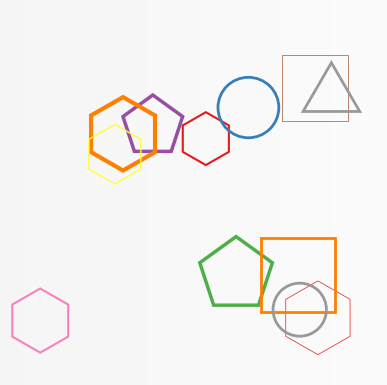[{"shape": "hexagon", "thickness": 1.5, "radius": 0.34, "center": [0.531, 0.64]}, {"shape": "hexagon", "thickness": 0.5, "radius": 0.48, "center": [0.82, 0.175]}, {"shape": "circle", "thickness": 2, "radius": 0.39, "center": [0.641, 0.721]}, {"shape": "pentagon", "thickness": 2.5, "radius": 0.49, "center": [0.609, 0.287]}, {"shape": "pentagon", "thickness": 2.5, "radius": 0.4, "center": [0.394, 0.672]}, {"shape": "hexagon", "thickness": 3, "radius": 0.48, "center": [0.318, 0.652]}, {"shape": "square", "thickness": 2, "radius": 0.48, "center": [0.768, 0.285]}, {"shape": "hexagon", "thickness": 1, "radius": 0.39, "center": [0.296, 0.6]}, {"shape": "square", "thickness": 0.5, "radius": 0.43, "center": [0.813, 0.772]}, {"shape": "hexagon", "thickness": 1.5, "radius": 0.42, "center": [0.104, 0.167]}, {"shape": "circle", "thickness": 2, "radius": 0.34, "center": [0.773, 0.196]}, {"shape": "triangle", "thickness": 2, "radius": 0.42, "center": [0.855, 0.753]}]